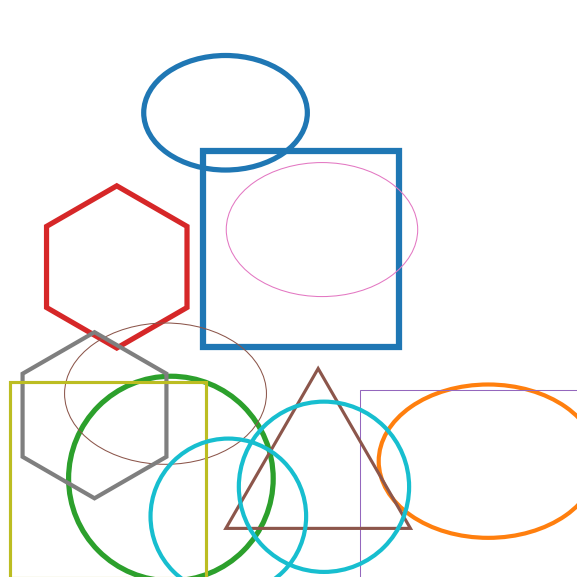[{"shape": "square", "thickness": 3, "radius": 0.85, "center": [0.521, 0.569]}, {"shape": "oval", "thickness": 2.5, "radius": 0.71, "center": [0.391, 0.804]}, {"shape": "oval", "thickness": 2, "radius": 0.95, "center": [0.845, 0.201]}, {"shape": "circle", "thickness": 2.5, "radius": 0.89, "center": [0.296, 0.17]}, {"shape": "hexagon", "thickness": 2.5, "radius": 0.7, "center": [0.202, 0.537]}, {"shape": "square", "thickness": 0.5, "radius": 0.97, "center": [0.816, 0.13]}, {"shape": "triangle", "thickness": 1.5, "radius": 0.92, "center": [0.551, 0.176]}, {"shape": "oval", "thickness": 0.5, "radius": 0.87, "center": [0.287, 0.317]}, {"shape": "oval", "thickness": 0.5, "radius": 0.83, "center": [0.558, 0.602]}, {"shape": "hexagon", "thickness": 2, "radius": 0.72, "center": [0.164, 0.28]}, {"shape": "square", "thickness": 1.5, "radius": 0.85, "center": [0.187, 0.168]}, {"shape": "circle", "thickness": 2, "radius": 0.67, "center": [0.395, 0.105]}, {"shape": "circle", "thickness": 2, "radius": 0.74, "center": [0.561, 0.156]}]